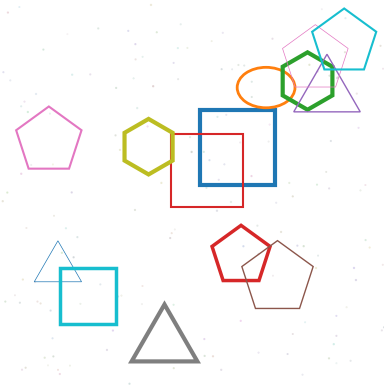[{"shape": "square", "thickness": 3, "radius": 0.49, "center": [0.616, 0.617]}, {"shape": "triangle", "thickness": 0.5, "radius": 0.35, "center": [0.15, 0.304]}, {"shape": "oval", "thickness": 2, "radius": 0.38, "center": [0.691, 0.773]}, {"shape": "hexagon", "thickness": 3, "radius": 0.37, "center": [0.799, 0.789]}, {"shape": "square", "thickness": 1.5, "radius": 0.47, "center": [0.538, 0.557]}, {"shape": "pentagon", "thickness": 2.5, "radius": 0.4, "center": [0.626, 0.335]}, {"shape": "triangle", "thickness": 1, "radius": 0.5, "center": [0.849, 0.759]}, {"shape": "pentagon", "thickness": 1, "radius": 0.49, "center": [0.721, 0.278]}, {"shape": "pentagon", "thickness": 0.5, "radius": 0.45, "center": [0.819, 0.846]}, {"shape": "pentagon", "thickness": 1.5, "radius": 0.45, "center": [0.127, 0.634]}, {"shape": "triangle", "thickness": 3, "radius": 0.49, "center": [0.427, 0.111]}, {"shape": "hexagon", "thickness": 3, "radius": 0.36, "center": [0.386, 0.619]}, {"shape": "square", "thickness": 2.5, "radius": 0.36, "center": [0.228, 0.231]}, {"shape": "pentagon", "thickness": 1.5, "radius": 0.44, "center": [0.894, 0.89]}]